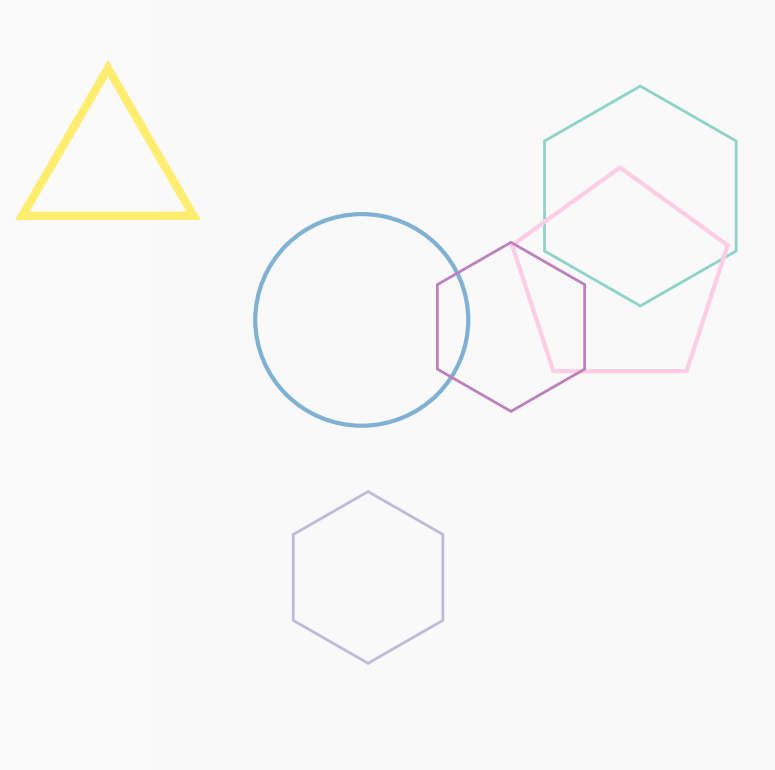[{"shape": "hexagon", "thickness": 1, "radius": 0.71, "center": [0.826, 0.745]}, {"shape": "hexagon", "thickness": 1, "radius": 0.56, "center": [0.475, 0.25]}, {"shape": "circle", "thickness": 1.5, "radius": 0.69, "center": [0.467, 0.585]}, {"shape": "pentagon", "thickness": 1.5, "radius": 0.73, "center": [0.8, 0.636]}, {"shape": "hexagon", "thickness": 1, "radius": 0.55, "center": [0.659, 0.576]}, {"shape": "triangle", "thickness": 3, "radius": 0.64, "center": [0.139, 0.784]}]